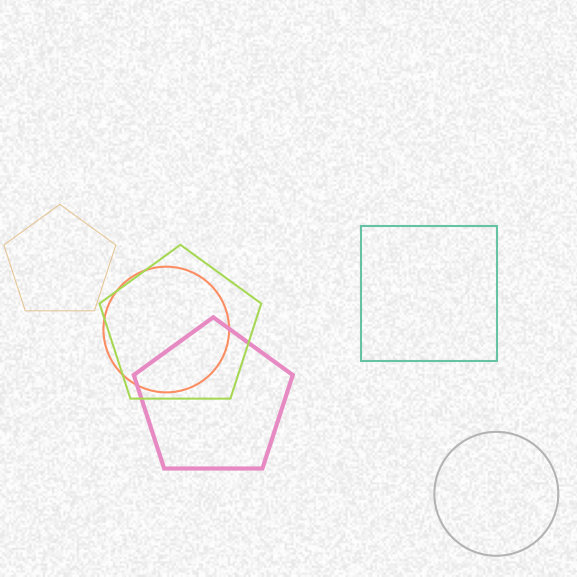[{"shape": "square", "thickness": 1, "radius": 0.59, "center": [0.742, 0.491]}, {"shape": "circle", "thickness": 1, "radius": 0.54, "center": [0.288, 0.429]}, {"shape": "pentagon", "thickness": 2, "radius": 0.72, "center": [0.369, 0.305]}, {"shape": "pentagon", "thickness": 1, "radius": 0.74, "center": [0.312, 0.428]}, {"shape": "pentagon", "thickness": 0.5, "radius": 0.51, "center": [0.104, 0.543]}, {"shape": "circle", "thickness": 1, "radius": 0.54, "center": [0.859, 0.144]}]